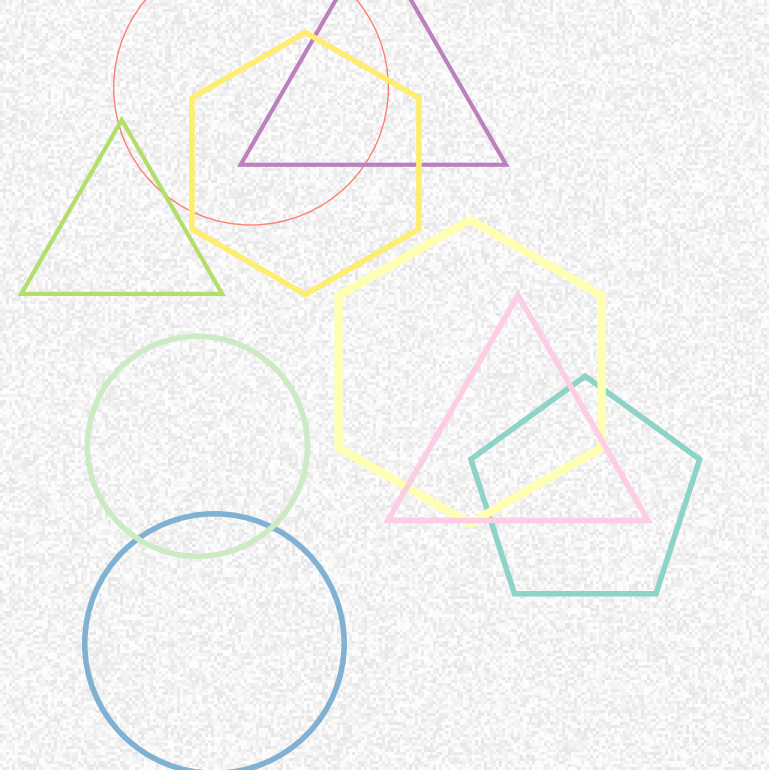[{"shape": "pentagon", "thickness": 2, "radius": 0.78, "center": [0.76, 0.355]}, {"shape": "hexagon", "thickness": 3, "radius": 0.99, "center": [0.611, 0.517]}, {"shape": "circle", "thickness": 0.5, "radius": 0.89, "center": [0.326, 0.886]}, {"shape": "circle", "thickness": 2, "radius": 0.84, "center": [0.279, 0.164]}, {"shape": "triangle", "thickness": 1.5, "radius": 0.75, "center": [0.158, 0.694]}, {"shape": "triangle", "thickness": 2, "radius": 0.98, "center": [0.673, 0.422]}, {"shape": "triangle", "thickness": 1.5, "radius": 1.0, "center": [0.485, 0.886]}, {"shape": "circle", "thickness": 2, "radius": 0.71, "center": [0.256, 0.42]}, {"shape": "hexagon", "thickness": 2, "radius": 0.85, "center": [0.397, 0.788]}]